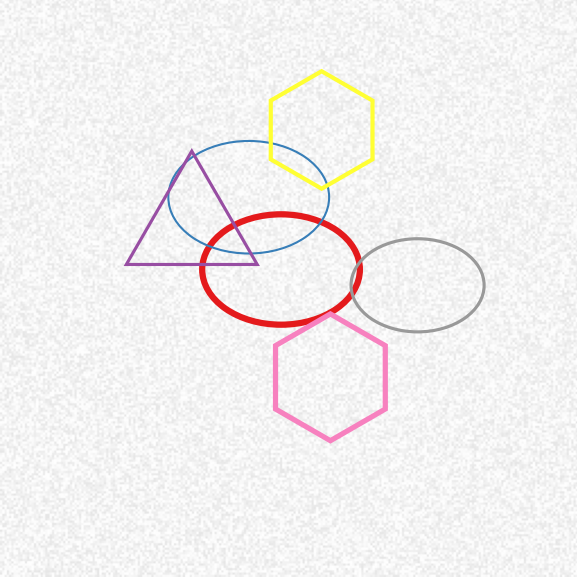[{"shape": "oval", "thickness": 3, "radius": 0.68, "center": [0.487, 0.532]}, {"shape": "oval", "thickness": 1, "radius": 0.7, "center": [0.431, 0.658]}, {"shape": "triangle", "thickness": 1.5, "radius": 0.65, "center": [0.332, 0.607]}, {"shape": "hexagon", "thickness": 2, "radius": 0.51, "center": [0.557, 0.774]}, {"shape": "hexagon", "thickness": 2.5, "radius": 0.55, "center": [0.572, 0.346]}, {"shape": "oval", "thickness": 1.5, "radius": 0.58, "center": [0.723, 0.505]}]